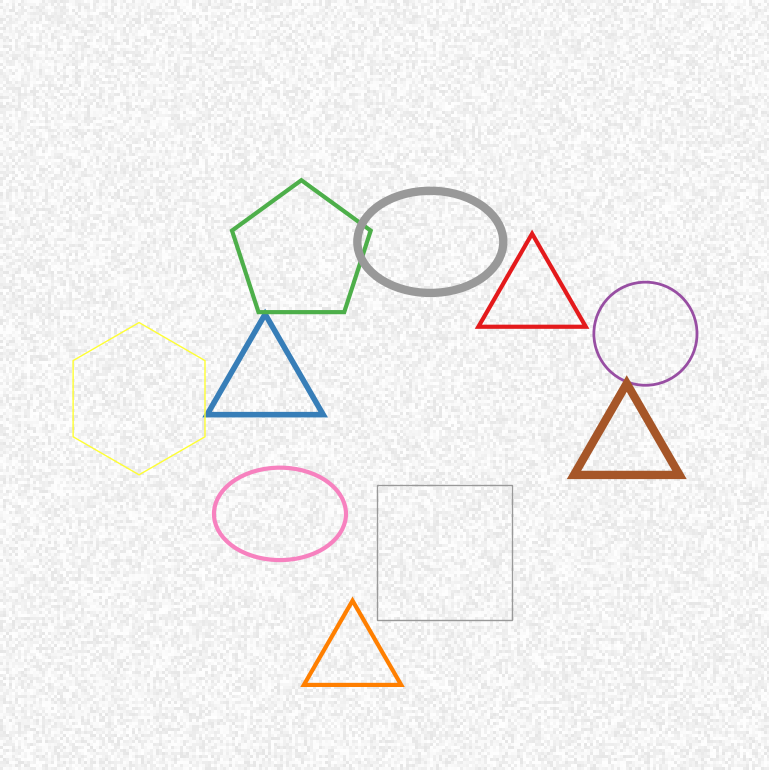[{"shape": "triangle", "thickness": 1.5, "radius": 0.4, "center": [0.691, 0.616]}, {"shape": "triangle", "thickness": 2, "radius": 0.44, "center": [0.344, 0.505]}, {"shape": "pentagon", "thickness": 1.5, "radius": 0.47, "center": [0.391, 0.671]}, {"shape": "circle", "thickness": 1, "radius": 0.33, "center": [0.838, 0.567]}, {"shape": "triangle", "thickness": 1.5, "radius": 0.36, "center": [0.458, 0.147]}, {"shape": "hexagon", "thickness": 0.5, "radius": 0.49, "center": [0.181, 0.482]}, {"shape": "triangle", "thickness": 3, "radius": 0.4, "center": [0.814, 0.423]}, {"shape": "oval", "thickness": 1.5, "radius": 0.43, "center": [0.364, 0.333]}, {"shape": "oval", "thickness": 3, "radius": 0.47, "center": [0.559, 0.686]}, {"shape": "square", "thickness": 0.5, "radius": 0.44, "center": [0.577, 0.282]}]